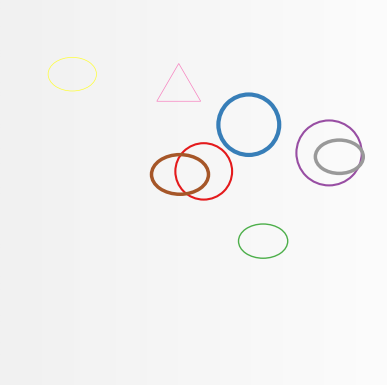[{"shape": "circle", "thickness": 1.5, "radius": 0.37, "center": [0.526, 0.555]}, {"shape": "circle", "thickness": 3, "radius": 0.39, "center": [0.642, 0.676]}, {"shape": "oval", "thickness": 1, "radius": 0.32, "center": [0.679, 0.374]}, {"shape": "circle", "thickness": 1.5, "radius": 0.42, "center": [0.849, 0.603]}, {"shape": "oval", "thickness": 0.5, "radius": 0.31, "center": [0.187, 0.807]}, {"shape": "oval", "thickness": 2.5, "radius": 0.37, "center": [0.465, 0.547]}, {"shape": "triangle", "thickness": 0.5, "radius": 0.33, "center": [0.461, 0.77]}, {"shape": "oval", "thickness": 2.5, "radius": 0.31, "center": [0.876, 0.593]}]